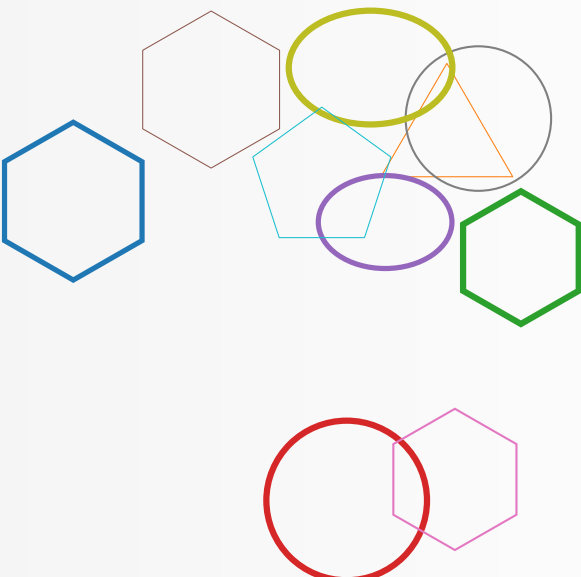[{"shape": "hexagon", "thickness": 2.5, "radius": 0.68, "center": [0.126, 0.651]}, {"shape": "triangle", "thickness": 0.5, "radius": 0.65, "center": [0.769, 0.759]}, {"shape": "hexagon", "thickness": 3, "radius": 0.57, "center": [0.896, 0.553]}, {"shape": "circle", "thickness": 3, "radius": 0.69, "center": [0.596, 0.133]}, {"shape": "oval", "thickness": 2.5, "radius": 0.57, "center": [0.663, 0.615]}, {"shape": "hexagon", "thickness": 0.5, "radius": 0.68, "center": [0.363, 0.844]}, {"shape": "hexagon", "thickness": 1, "radius": 0.61, "center": [0.783, 0.169]}, {"shape": "circle", "thickness": 1, "radius": 0.63, "center": [0.823, 0.794]}, {"shape": "oval", "thickness": 3, "radius": 0.7, "center": [0.638, 0.882]}, {"shape": "pentagon", "thickness": 0.5, "radius": 0.62, "center": [0.554, 0.689]}]